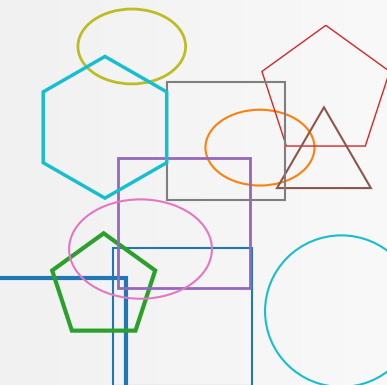[{"shape": "square", "thickness": 1.5, "radius": 0.9, "center": [0.472, 0.177]}, {"shape": "square", "thickness": 3, "radius": 0.85, "center": [0.154, 0.106]}, {"shape": "oval", "thickness": 1.5, "radius": 0.7, "center": [0.671, 0.617]}, {"shape": "pentagon", "thickness": 3, "radius": 0.7, "center": [0.268, 0.254]}, {"shape": "pentagon", "thickness": 1, "radius": 0.87, "center": [0.841, 0.761]}, {"shape": "square", "thickness": 2, "radius": 0.85, "center": [0.475, 0.42]}, {"shape": "triangle", "thickness": 1.5, "radius": 0.7, "center": [0.836, 0.581]}, {"shape": "oval", "thickness": 1.5, "radius": 0.92, "center": [0.363, 0.353]}, {"shape": "square", "thickness": 1.5, "radius": 0.76, "center": [0.583, 0.634]}, {"shape": "oval", "thickness": 2, "radius": 0.69, "center": [0.34, 0.879]}, {"shape": "circle", "thickness": 1.5, "radius": 0.98, "center": [0.881, 0.192]}, {"shape": "hexagon", "thickness": 2.5, "radius": 0.92, "center": [0.271, 0.669]}]